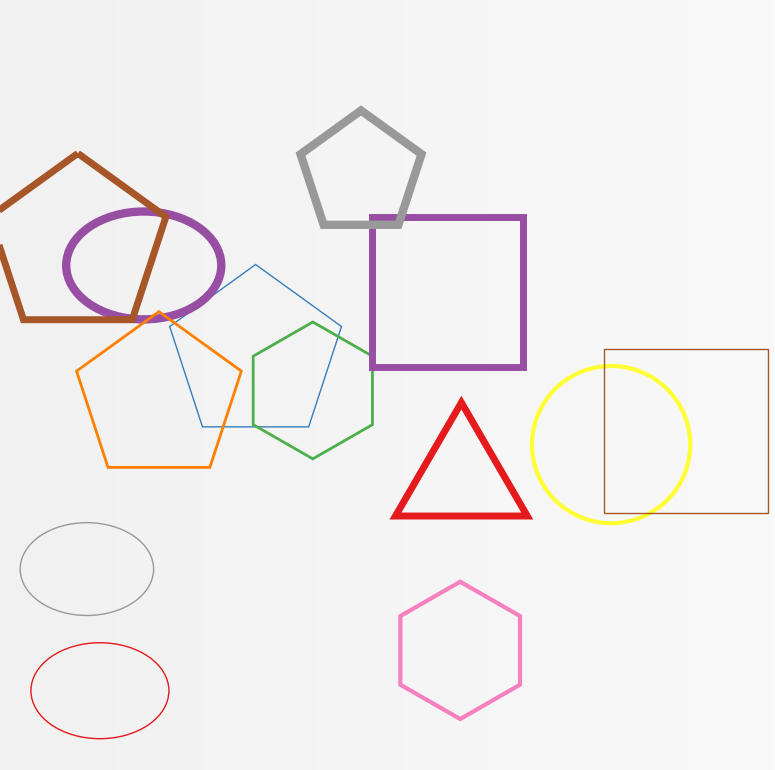[{"shape": "triangle", "thickness": 2.5, "radius": 0.49, "center": [0.595, 0.379]}, {"shape": "oval", "thickness": 0.5, "radius": 0.45, "center": [0.129, 0.103]}, {"shape": "pentagon", "thickness": 0.5, "radius": 0.58, "center": [0.33, 0.54]}, {"shape": "hexagon", "thickness": 1, "radius": 0.44, "center": [0.404, 0.493]}, {"shape": "oval", "thickness": 3, "radius": 0.5, "center": [0.185, 0.655]}, {"shape": "square", "thickness": 2.5, "radius": 0.49, "center": [0.577, 0.621]}, {"shape": "pentagon", "thickness": 1, "radius": 0.56, "center": [0.205, 0.483]}, {"shape": "circle", "thickness": 1.5, "radius": 0.51, "center": [0.789, 0.423]}, {"shape": "square", "thickness": 0.5, "radius": 0.53, "center": [0.885, 0.44]}, {"shape": "pentagon", "thickness": 2.5, "radius": 0.6, "center": [0.1, 0.681]}, {"shape": "hexagon", "thickness": 1.5, "radius": 0.45, "center": [0.594, 0.155]}, {"shape": "oval", "thickness": 0.5, "radius": 0.43, "center": [0.112, 0.261]}, {"shape": "pentagon", "thickness": 3, "radius": 0.41, "center": [0.466, 0.774]}]